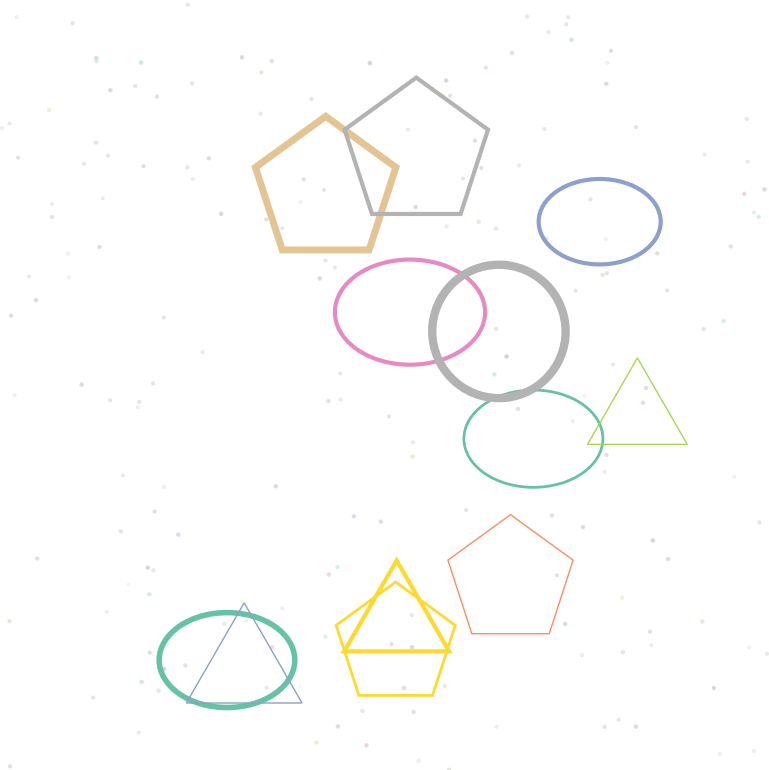[{"shape": "oval", "thickness": 1, "radius": 0.45, "center": [0.693, 0.43]}, {"shape": "oval", "thickness": 2, "radius": 0.44, "center": [0.295, 0.143]}, {"shape": "pentagon", "thickness": 0.5, "radius": 0.43, "center": [0.663, 0.246]}, {"shape": "triangle", "thickness": 0.5, "radius": 0.43, "center": [0.317, 0.13]}, {"shape": "oval", "thickness": 1.5, "radius": 0.4, "center": [0.779, 0.712]}, {"shape": "oval", "thickness": 1.5, "radius": 0.49, "center": [0.532, 0.595]}, {"shape": "triangle", "thickness": 0.5, "radius": 0.37, "center": [0.828, 0.46]}, {"shape": "triangle", "thickness": 1.5, "radius": 0.39, "center": [0.515, 0.193]}, {"shape": "pentagon", "thickness": 1, "radius": 0.41, "center": [0.514, 0.163]}, {"shape": "pentagon", "thickness": 2.5, "radius": 0.48, "center": [0.423, 0.753]}, {"shape": "circle", "thickness": 3, "radius": 0.43, "center": [0.648, 0.57]}, {"shape": "pentagon", "thickness": 1.5, "radius": 0.49, "center": [0.541, 0.801]}]